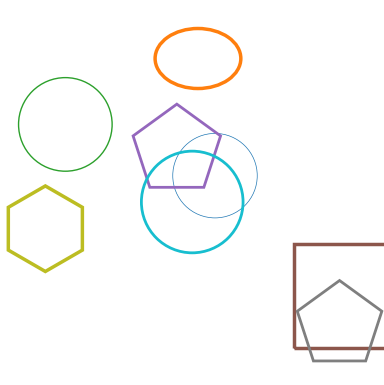[{"shape": "circle", "thickness": 0.5, "radius": 0.55, "center": [0.558, 0.544]}, {"shape": "oval", "thickness": 2.5, "radius": 0.56, "center": [0.514, 0.848]}, {"shape": "circle", "thickness": 1, "radius": 0.61, "center": [0.17, 0.677]}, {"shape": "pentagon", "thickness": 2, "radius": 0.6, "center": [0.459, 0.61]}, {"shape": "square", "thickness": 2.5, "radius": 0.68, "center": [0.898, 0.231]}, {"shape": "pentagon", "thickness": 2, "radius": 0.58, "center": [0.882, 0.156]}, {"shape": "hexagon", "thickness": 2.5, "radius": 0.56, "center": [0.118, 0.406]}, {"shape": "circle", "thickness": 2, "radius": 0.66, "center": [0.499, 0.475]}]